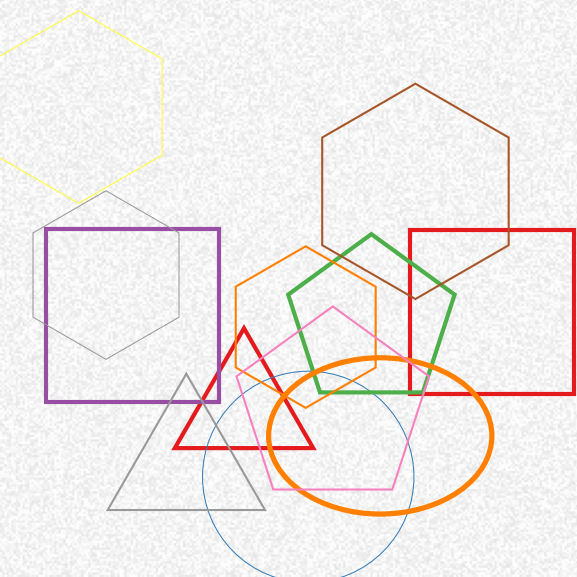[{"shape": "square", "thickness": 2, "radius": 0.71, "center": [0.852, 0.458]}, {"shape": "triangle", "thickness": 2, "radius": 0.69, "center": [0.423, 0.292]}, {"shape": "circle", "thickness": 0.5, "radius": 0.92, "center": [0.534, 0.173]}, {"shape": "pentagon", "thickness": 2, "radius": 0.76, "center": [0.643, 0.442]}, {"shape": "square", "thickness": 2, "radius": 0.75, "center": [0.229, 0.453]}, {"shape": "hexagon", "thickness": 1, "radius": 0.7, "center": [0.529, 0.433]}, {"shape": "oval", "thickness": 2.5, "radius": 0.97, "center": [0.658, 0.244]}, {"shape": "hexagon", "thickness": 0.5, "radius": 0.83, "center": [0.136, 0.814]}, {"shape": "hexagon", "thickness": 1, "radius": 0.93, "center": [0.719, 0.668]}, {"shape": "pentagon", "thickness": 1, "radius": 0.88, "center": [0.576, 0.293]}, {"shape": "triangle", "thickness": 1, "radius": 0.79, "center": [0.323, 0.195]}, {"shape": "hexagon", "thickness": 0.5, "radius": 0.73, "center": [0.184, 0.523]}]